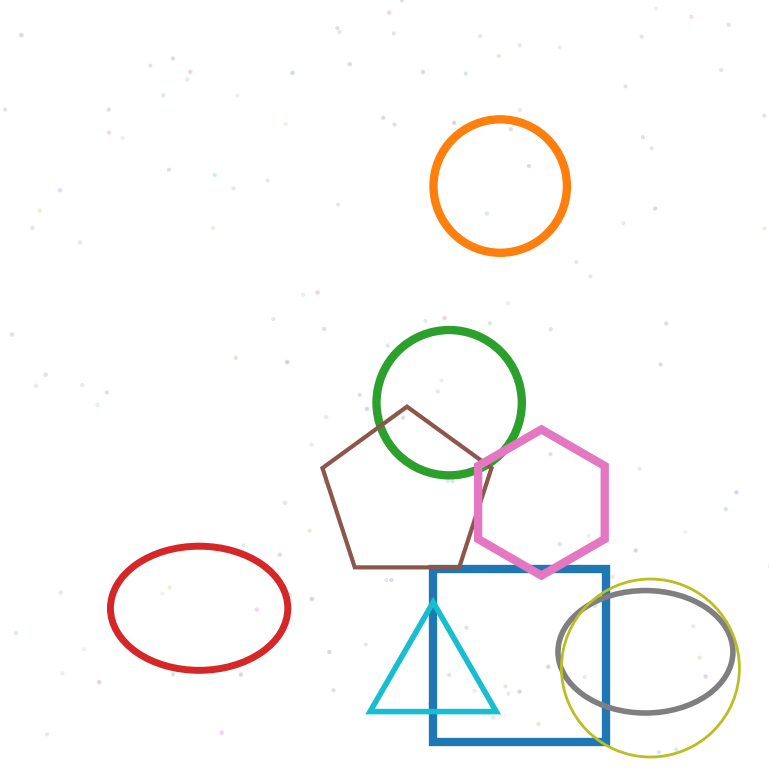[{"shape": "square", "thickness": 3, "radius": 0.56, "center": [0.675, 0.149]}, {"shape": "circle", "thickness": 3, "radius": 0.43, "center": [0.65, 0.758]}, {"shape": "circle", "thickness": 3, "radius": 0.47, "center": [0.583, 0.477]}, {"shape": "oval", "thickness": 2.5, "radius": 0.58, "center": [0.259, 0.21]}, {"shape": "pentagon", "thickness": 1.5, "radius": 0.58, "center": [0.529, 0.357]}, {"shape": "hexagon", "thickness": 3, "radius": 0.47, "center": [0.703, 0.347]}, {"shape": "oval", "thickness": 2, "radius": 0.57, "center": [0.838, 0.154]}, {"shape": "circle", "thickness": 1, "radius": 0.58, "center": [0.845, 0.132]}, {"shape": "triangle", "thickness": 2, "radius": 0.47, "center": [0.563, 0.123]}]